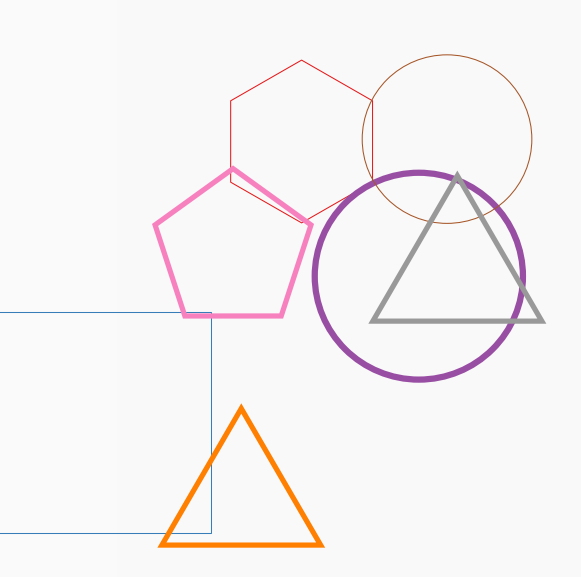[{"shape": "hexagon", "thickness": 0.5, "radius": 0.7, "center": [0.519, 0.754]}, {"shape": "square", "thickness": 0.5, "radius": 0.96, "center": [0.172, 0.268]}, {"shape": "circle", "thickness": 3, "radius": 0.9, "center": [0.721, 0.521]}, {"shape": "triangle", "thickness": 2.5, "radius": 0.79, "center": [0.415, 0.134]}, {"shape": "circle", "thickness": 0.5, "radius": 0.73, "center": [0.769, 0.758]}, {"shape": "pentagon", "thickness": 2.5, "radius": 0.71, "center": [0.401, 0.566]}, {"shape": "triangle", "thickness": 2.5, "radius": 0.84, "center": [0.787, 0.527]}]